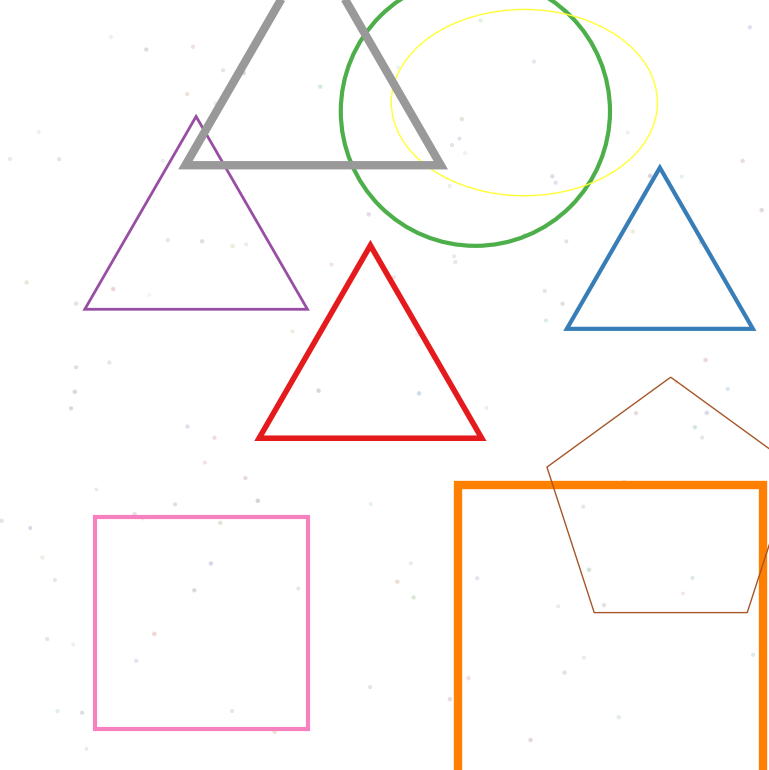[{"shape": "triangle", "thickness": 2, "radius": 0.83, "center": [0.481, 0.514]}, {"shape": "triangle", "thickness": 1.5, "radius": 0.7, "center": [0.857, 0.643]}, {"shape": "circle", "thickness": 1.5, "radius": 0.87, "center": [0.617, 0.856]}, {"shape": "triangle", "thickness": 1, "radius": 0.83, "center": [0.255, 0.682]}, {"shape": "square", "thickness": 3, "radius": 0.99, "center": [0.793, 0.172]}, {"shape": "oval", "thickness": 0.5, "radius": 0.86, "center": [0.681, 0.867]}, {"shape": "pentagon", "thickness": 0.5, "radius": 0.85, "center": [0.871, 0.341]}, {"shape": "square", "thickness": 1.5, "radius": 0.69, "center": [0.262, 0.191]}, {"shape": "triangle", "thickness": 3, "radius": 0.96, "center": [0.407, 0.881]}]